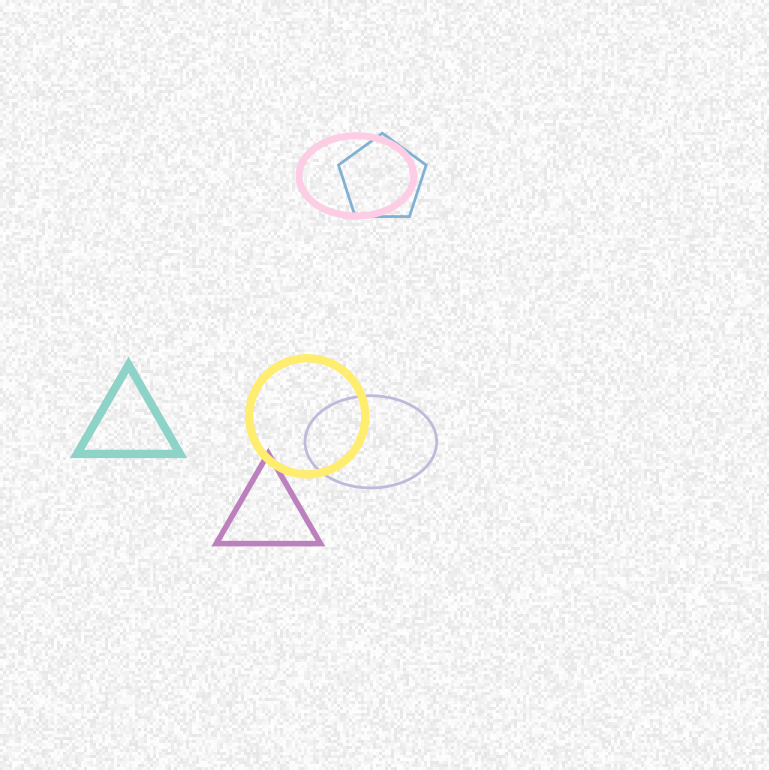[{"shape": "triangle", "thickness": 3, "radius": 0.39, "center": [0.167, 0.449]}, {"shape": "oval", "thickness": 1, "radius": 0.43, "center": [0.482, 0.426]}, {"shape": "pentagon", "thickness": 1, "radius": 0.3, "center": [0.497, 0.767]}, {"shape": "oval", "thickness": 2.5, "radius": 0.37, "center": [0.463, 0.772]}, {"shape": "triangle", "thickness": 2, "radius": 0.39, "center": [0.349, 0.333]}, {"shape": "circle", "thickness": 3, "radius": 0.38, "center": [0.399, 0.459]}]